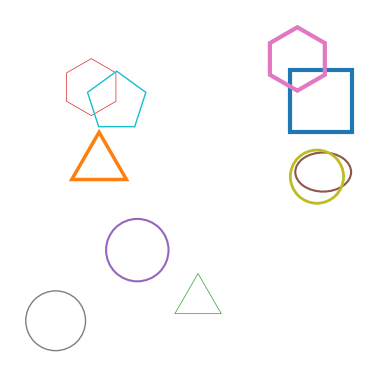[{"shape": "square", "thickness": 3, "radius": 0.41, "center": [0.834, 0.738]}, {"shape": "triangle", "thickness": 2.5, "radius": 0.41, "center": [0.257, 0.575]}, {"shape": "triangle", "thickness": 0.5, "radius": 0.35, "center": [0.514, 0.22]}, {"shape": "hexagon", "thickness": 0.5, "radius": 0.37, "center": [0.237, 0.774]}, {"shape": "circle", "thickness": 1.5, "radius": 0.41, "center": [0.357, 0.35]}, {"shape": "oval", "thickness": 1.5, "radius": 0.36, "center": [0.839, 0.553]}, {"shape": "hexagon", "thickness": 3, "radius": 0.41, "center": [0.772, 0.847]}, {"shape": "circle", "thickness": 1, "radius": 0.39, "center": [0.145, 0.167]}, {"shape": "circle", "thickness": 2, "radius": 0.35, "center": [0.823, 0.541]}, {"shape": "pentagon", "thickness": 1, "radius": 0.4, "center": [0.303, 0.735]}]